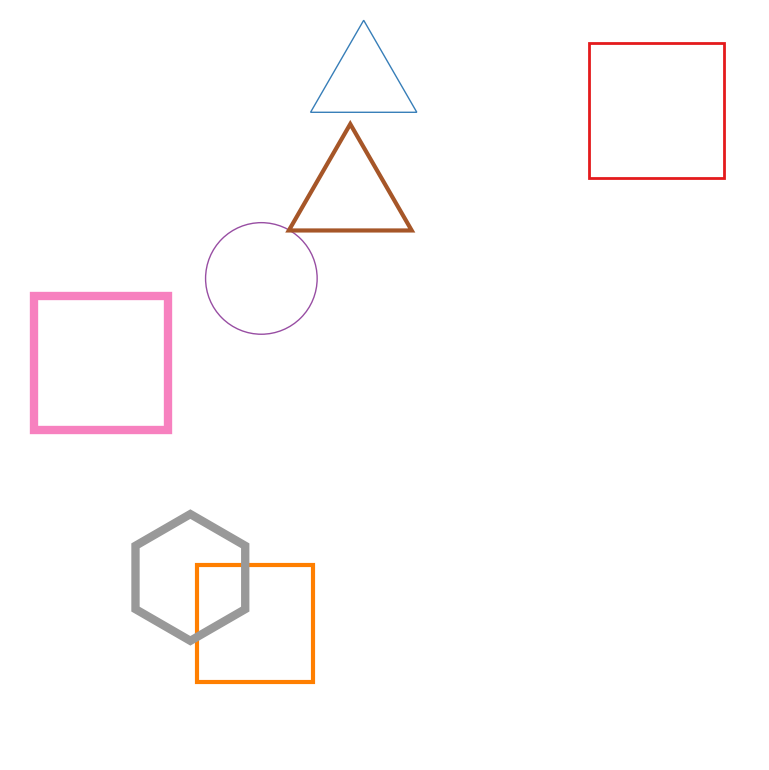[{"shape": "square", "thickness": 1, "radius": 0.44, "center": [0.853, 0.857]}, {"shape": "triangle", "thickness": 0.5, "radius": 0.4, "center": [0.472, 0.894]}, {"shape": "circle", "thickness": 0.5, "radius": 0.36, "center": [0.339, 0.638]}, {"shape": "square", "thickness": 1.5, "radius": 0.38, "center": [0.331, 0.19]}, {"shape": "triangle", "thickness": 1.5, "radius": 0.46, "center": [0.455, 0.747]}, {"shape": "square", "thickness": 3, "radius": 0.43, "center": [0.131, 0.529]}, {"shape": "hexagon", "thickness": 3, "radius": 0.41, "center": [0.247, 0.25]}]